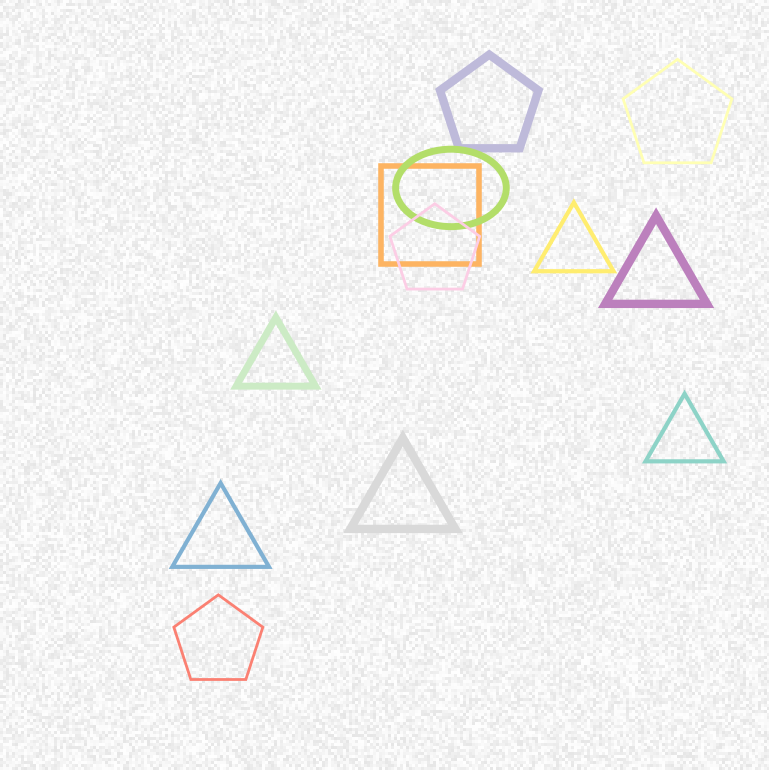[{"shape": "triangle", "thickness": 1.5, "radius": 0.29, "center": [0.889, 0.43]}, {"shape": "pentagon", "thickness": 1, "radius": 0.37, "center": [0.88, 0.849]}, {"shape": "pentagon", "thickness": 3, "radius": 0.34, "center": [0.635, 0.862]}, {"shape": "pentagon", "thickness": 1, "radius": 0.3, "center": [0.284, 0.167]}, {"shape": "triangle", "thickness": 1.5, "radius": 0.36, "center": [0.287, 0.3]}, {"shape": "square", "thickness": 2, "radius": 0.32, "center": [0.558, 0.72]}, {"shape": "oval", "thickness": 2.5, "radius": 0.36, "center": [0.586, 0.756]}, {"shape": "pentagon", "thickness": 1, "radius": 0.31, "center": [0.565, 0.674]}, {"shape": "triangle", "thickness": 3, "radius": 0.39, "center": [0.523, 0.352]}, {"shape": "triangle", "thickness": 3, "radius": 0.38, "center": [0.852, 0.644]}, {"shape": "triangle", "thickness": 2.5, "radius": 0.3, "center": [0.358, 0.528]}, {"shape": "triangle", "thickness": 1.5, "radius": 0.3, "center": [0.745, 0.678]}]